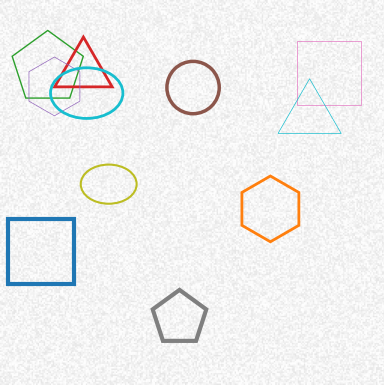[{"shape": "square", "thickness": 3, "radius": 0.43, "center": [0.107, 0.347]}, {"shape": "hexagon", "thickness": 2, "radius": 0.43, "center": [0.702, 0.457]}, {"shape": "pentagon", "thickness": 1, "radius": 0.49, "center": [0.124, 0.824]}, {"shape": "triangle", "thickness": 2, "radius": 0.43, "center": [0.217, 0.818]}, {"shape": "hexagon", "thickness": 0.5, "radius": 0.38, "center": [0.141, 0.776]}, {"shape": "circle", "thickness": 2.5, "radius": 0.34, "center": [0.501, 0.773]}, {"shape": "square", "thickness": 0.5, "radius": 0.41, "center": [0.855, 0.811]}, {"shape": "pentagon", "thickness": 3, "radius": 0.37, "center": [0.466, 0.174]}, {"shape": "oval", "thickness": 1.5, "radius": 0.36, "center": [0.282, 0.522]}, {"shape": "oval", "thickness": 2, "radius": 0.47, "center": [0.225, 0.758]}, {"shape": "triangle", "thickness": 0.5, "radius": 0.47, "center": [0.804, 0.701]}]